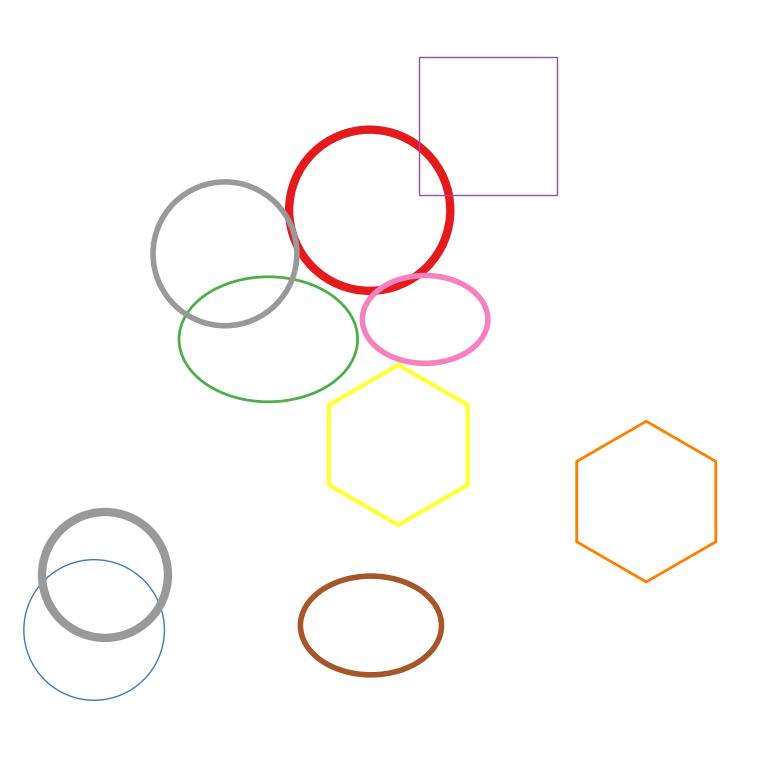[{"shape": "circle", "thickness": 3, "radius": 0.52, "center": [0.48, 0.727]}, {"shape": "circle", "thickness": 0.5, "radius": 0.46, "center": [0.122, 0.182]}, {"shape": "oval", "thickness": 1, "radius": 0.58, "center": [0.348, 0.559]}, {"shape": "square", "thickness": 0.5, "radius": 0.45, "center": [0.634, 0.837]}, {"shape": "hexagon", "thickness": 1, "radius": 0.52, "center": [0.839, 0.349]}, {"shape": "hexagon", "thickness": 1.5, "radius": 0.52, "center": [0.517, 0.422]}, {"shape": "oval", "thickness": 2, "radius": 0.46, "center": [0.482, 0.188]}, {"shape": "oval", "thickness": 2, "radius": 0.41, "center": [0.552, 0.585]}, {"shape": "circle", "thickness": 3, "radius": 0.41, "center": [0.136, 0.253]}, {"shape": "circle", "thickness": 2, "radius": 0.47, "center": [0.292, 0.67]}]